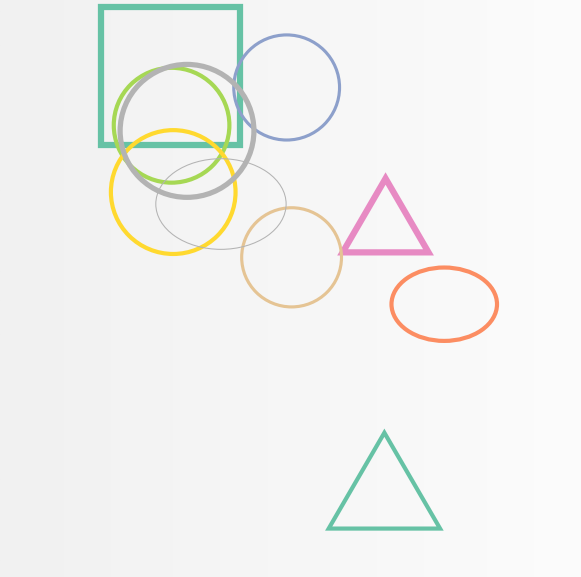[{"shape": "square", "thickness": 3, "radius": 0.6, "center": [0.294, 0.868]}, {"shape": "triangle", "thickness": 2, "radius": 0.55, "center": [0.661, 0.139]}, {"shape": "oval", "thickness": 2, "radius": 0.45, "center": [0.764, 0.472]}, {"shape": "circle", "thickness": 1.5, "radius": 0.45, "center": [0.493, 0.848]}, {"shape": "triangle", "thickness": 3, "radius": 0.43, "center": [0.663, 0.605]}, {"shape": "circle", "thickness": 2, "radius": 0.5, "center": [0.295, 0.782]}, {"shape": "circle", "thickness": 2, "radius": 0.54, "center": [0.298, 0.667]}, {"shape": "circle", "thickness": 1.5, "radius": 0.43, "center": [0.502, 0.554]}, {"shape": "oval", "thickness": 0.5, "radius": 0.56, "center": [0.38, 0.646]}, {"shape": "circle", "thickness": 2.5, "radius": 0.58, "center": [0.322, 0.773]}]